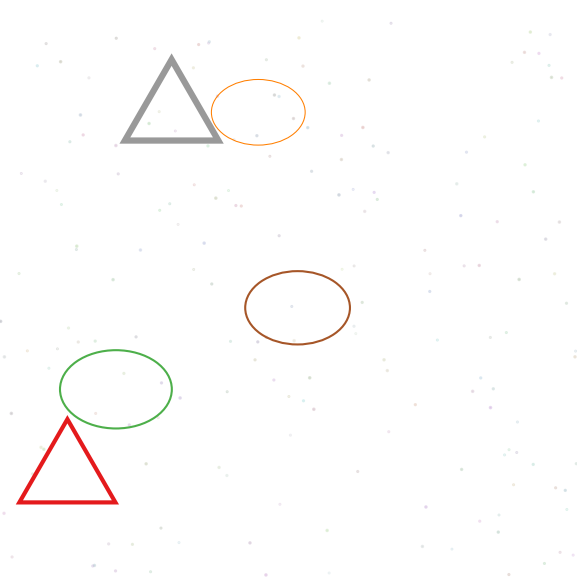[{"shape": "triangle", "thickness": 2, "radius": 0.48, "center": [0.117, 0.177]}, {"shape": "oval", "thickness": 1, "radius": 0.48, "center": [0.201, 0.325]}, {"shape": "oval", "thickness": 0.5, "radius": 0.41, "center": [0.447, 0.805]}, {"shape": "oval", "thickness": 1, "radius": 0.45, "center": [0.515, 0.466]}, {"shape": "triangle", "thickness": 3, "radius": 0.47, "center": [0.297, 0.802]}]